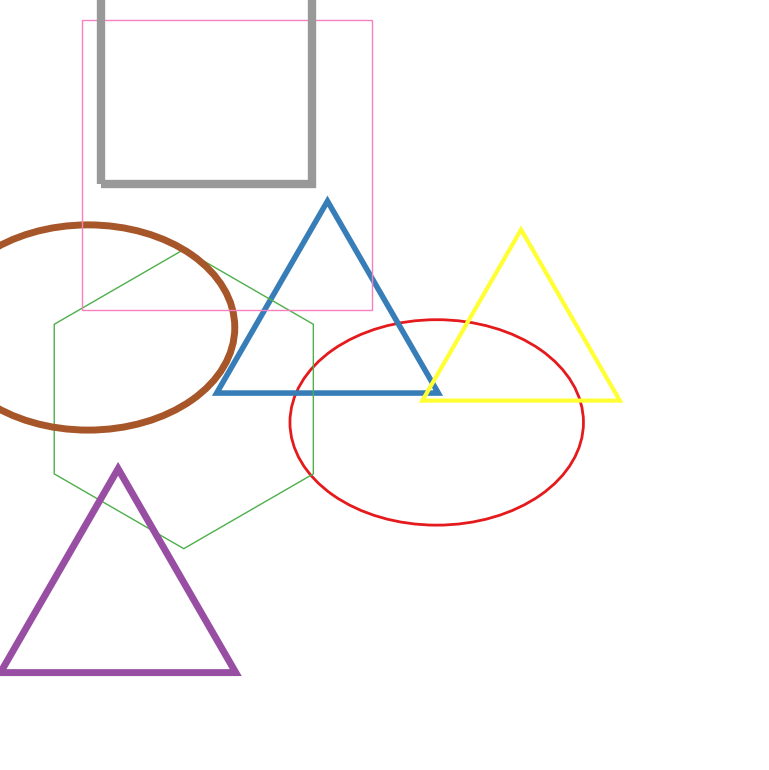[{"shape": "oval", "thickness": 1, "radius": 0.95, "center": [0.567, 0.451]}, {"shape": "triangle", "thickness": 2, "radius": 0.83, "center": [0.425, 0.573]}, {"shape": "hexagon", "thickness": 0.5, "radius": 0.97, "center": [0.239, 0.482]}, {"shape": "triangle", "thickness": 2.5, "radius": 0.88, "center": [0.153, 0.215]}, {"shape": "triangle", "thickness": 1.5, "radius": 0.74, "center": [0.677, 0.554]}, {"shape": "oval", "thickness": 2.5, "radius": 0.95, "center": [0.115, 0.575]}, {"shape": "square", "thickness": 0.5, "radius": 0.94, "center": [0.295, 0.785]}, {"shape": "square", "thickness": 3, "radius": 0.69, "center": [0.268, 0.898]}]